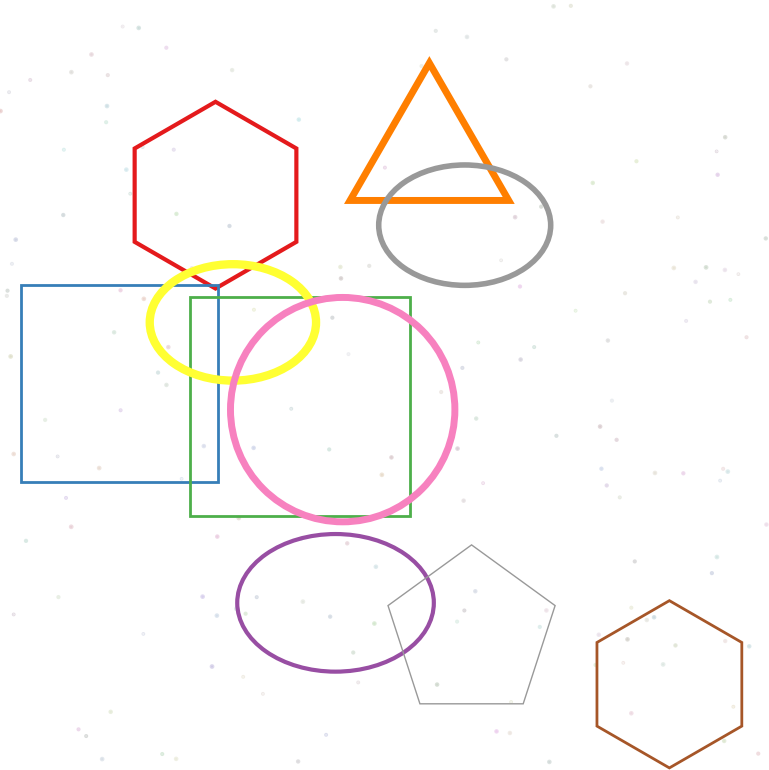[{"shape": "hexagon", "thickness": 1.5, "radius": 0.61, "center": [0.28, 0.747]}, {"shape": "square", "thickness": 1, "radius": 0.64, "center": [0.155, 0.502]}, {"shape": "square", "thickness": 1, "radius": 0.71, "center": [0.389, 0.472]}, {"shape": "oval", "thickness": 1.5, "radius": 0.64, "center": [0.436, 0.217]}, {"shape": "triangle", "thickness": 2.5, "radius": 0.59, "center": [0.558, 0.799]}, {"shape": "oval", "thickness": 3, "radius": 0.54, "center": [0.302, 0.581]}, {"shape": "hexagon", "thickness": 1, "radius": 0.54, "center": [0.869, 0.111]}, {"shape": "circle", "thickness": 2.5, "radius": 0.73, "center": [0.445, 0.468]}, {"shape": "oval", "thickness": 2, "radius": 0.56, "center": [0.604, 0.708]}, {"shape": "pentagon", "thickness": 0.5, "radius": 0.57, "center": [0.612, 0.178]}]